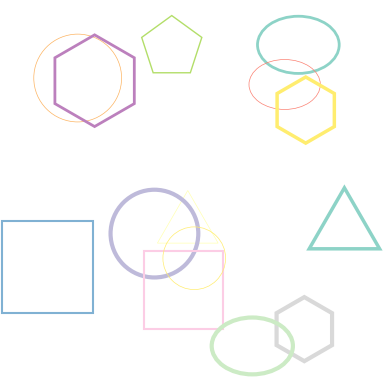[{"shape": "oval", "thickness": 2, "radius": 0.53, "center": [0.775, 0.884]}, {"shape": "triangle", "thickness": 2.5, "radius": 0.53, "center": [0.895, 0.407]}, {"shape": "triangle", "thickness": 0.5, "radius": 0.46, "center": [0.488, 0.414]}, {"shape": "circle", "thickness": 3, "radius": 0.57, "center": [0.401, 0.393]}, {"shape": "oval", "thickness": 0.5, "radius": 0.46, "center": [0.739, 0.781]}, {"shape": "square", "thickness": 1.5, "radius": 0.59, "center": [0.124, 0.306]}, {"shape": "circle", "thickness": 0.5, "radius": 0.57, "center": [0.202, 0.797]}, {"shape": "pentagon", "thickness": 1, "radius": 0.41, "center": [0.446, 0.877]}, {"shape": "square", "thickness": 1.5, "radius": 0.51, "center": [0.477, 0.248]}, {"shape": "hexagon", "thickness": 3, "radius": 0.42, "center": [0.79, 0.145]}, {"shape": "hexagon", "thickness": 2, "radius": 0.6, "center": [0.246, 0.79]}, {"shape": "oval", "thickness": 3, "radius": 0.53, "center": [0.655, 0.101]}, {"shape": "hexagon", "thickness": 2.5, "radius": 0.43, "center": [0.794, 0.714]}, {"shape": "circle", "thickness": 0.5, "radius": 0.41, "center": [0.505, 0.329]}]